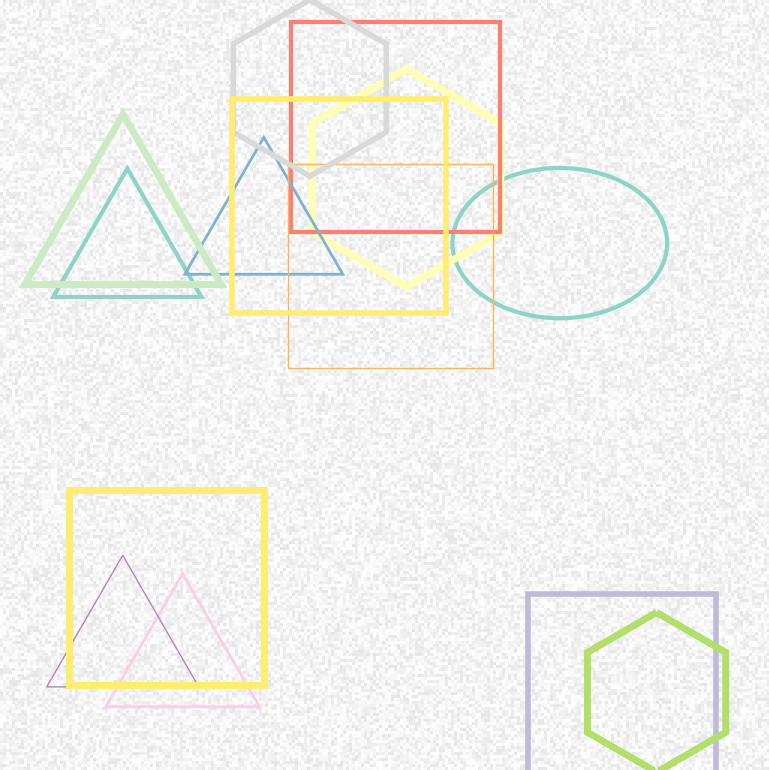[{"shape": "oval", "thickness": 1.5, "radius": 0.7, "center": [0.727, 0.684]}, {"shape": "triangle", "thickness": 1.5, "radius": 0.56, "center": [0.165, 0.67]}, {"shape": "hexagon", "thickness": 2.5, "radius": 0.71, "center": [0.528, 0.769]}, {"shape": "square", "thickness": 2, "radius": 0.61, "center": [0.808, 0.106]}, {"shape": "square", "thickness": 1.5, "radius": 0.68, "center": [0.514, 0.835]}, {"shape": "triangle", "thickness": 1, "radius": 0.59, "center": [0.343, 0.703]}, {"shape": "square", "thickness": 0.5, "radius": 0.66, "center": [0.507, 0.654]}, {"shape": "hexagon", "thickness": 2.5, "radius": 0.52, "center": [0.853, 0.101]}, {"shape": "triangle", "thickness": 1, "radius": 0.58, "center": [0.237, 0.14]}, {"shape": "hexagon", "thickness": 2, "radius": 0.57, "center": [0.402, 0.886]}, {"shape": "triangle", "thickness": 0.5, "radius": 0.57, "center": [0.159, 0.165]}, {"shape": "triangle", "thickness": 2.5, "radius": 0.74, "center": [0.16, 0.704]}, {"shape": "square", "thickness": 2, "radius": 0.7, "center": [0.44, 0.733]}, {"shape": "square", "thickness": 2.5, "radius": 0.63, "center": [0.216, 0.237]}]